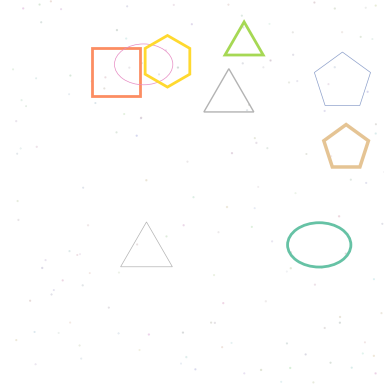[{"shape": "oval", "thickness": 2, "radius": 0.41, "center": [0.829, 0.364]}, {"shape": "square", "thickness": 2, "radius": 0.31, "center": [0.302, 0.813]}, {"shape": "pentagon", "thickness": 0.5, "radius": 0.38, "center": [0.889, 0.788]}, {"shape": "oval", "thickness": 0.5, "radius": 0.38, "center": [0.373, 0.833]}, {"shape": "triangle", "thickness": 2, "radius": 0.29, "center": [0.634, 0.886]}, {"shape": "hexagon", "thickness": 2, "radius": 0.33, "center": [0.435, 0.841]}, {"shape": "pentagon", "thickness": 2.5, "radius": 0.3, "center": [0.899, 0.616]}, {"shape": "triangle", "thickness": 0.5, "radius": 0.39, "center": [0.38, 0.346]}, {"shape": "triangle", "thickness": 1, "radius": 0.37, "center": [0.594, 0.747]}]